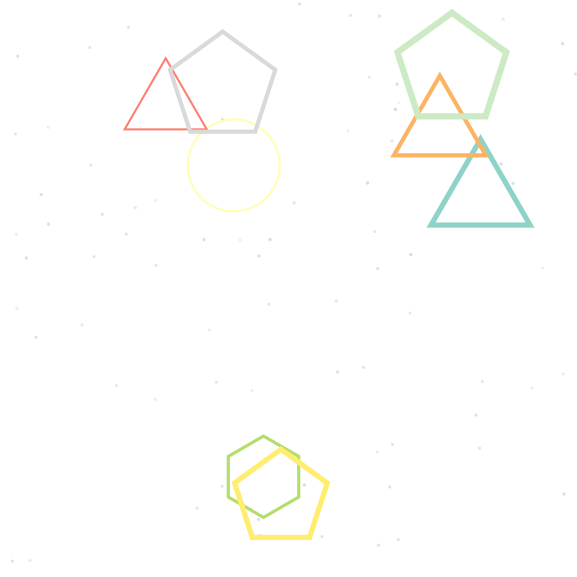[{"shape": "triangle", "thickness": 2.5, "radius": 0.5, "center": [0.832, 0.659]}, {"shape": "circle", "thickness": 1, "radius": 0.4, "center": [0.405, 0.713]}, {"shape": "triangle", "thickness": 1, "radius": 0.41, "center": [0.287, 0.816]}, {"shape": "triangle", "thickness": 2, "radius": 0.46, "center": [0.762, 0.776]}, {"shape": "hexagon", "thickness": 1.5, "radius": 0.35, "center": [0.456, 0.174]}, {"shape": "pentagon", "thickness": 2, "radius": 0.48, "center": [0.386, 0.849]}, {"shape": "pentagon", "thickness": 3, "radius": 0.5, "center": [0.783, 0.878]}, {"shape": "pentagon", "thickness": 2.5, "radius": 0.42, "center": [0.486, 0.137]}]